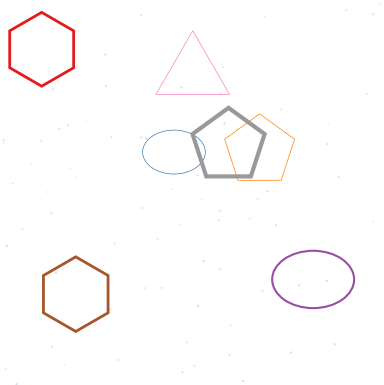[{"shape": "hexagon", "thickness": 2, "radius": 0.48, "center": [0.108, 0.872]}, {"shape": "oval", "thickness": 0.5, "radius": 0.41, "center": [0.452, 0.605]}, {"shape": "oval", "thickness": 1.5, "radius": 0.53, "center": [0.813, 0.274]}, {"shape": "pentagon", "thickness": 0.5, "radius": 0.48, "center": [0.674, 0.609]}, {"shape": "hexagon", "thickness": 2, "radius": 0.48, "center": [0.197, 0.236]}, {"shape": "triangle", "thickness": 0.5, "radius": 0.55, "center": [0.501, 0.81]}, {"shape": "pentagon", "thickness": 3, "radius": 0.49, "center": [0.594, 0.621]}]